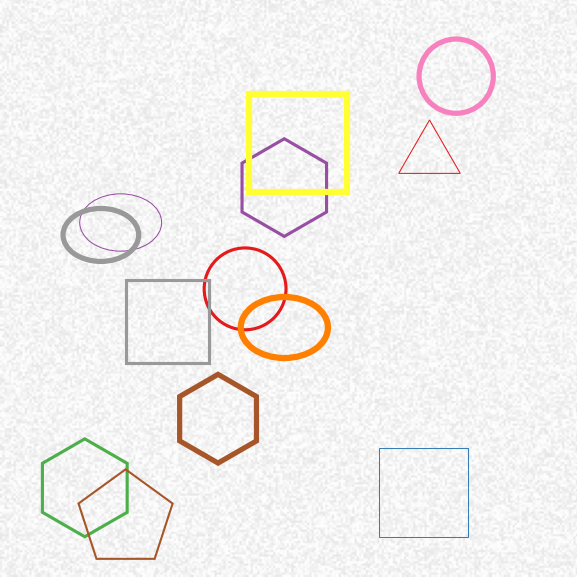[{"shape": "triangle", "thickness": 0.5, "radius": 0.31, "center": [0.744, 0.73]}, {"shape": "circle", "thickness": 1.5, "radius": 0.35, "center": [0.424, 0.499]}, {"shape": "square", "thickness": 0.5, "radius": 0.39, "center": [0.733, 0.146]}, {"shape": "hexagon", "thickness": 1.5, "radius": 0.42, "center": [0.147, 0.154]}, {"shape": "oval", "thickness": 0.5, "radius": 0.35, "center": [0.209, 0.614]}, {"shape": "hexagon", "thickness": 1.5, "radius": 0.42, "center": [0.492, 0.674]}, {"shape": "oval", "thickness": 3, "radius": 0.38, "center": [0.492, 0.432]}, {"shape": "square", "thickness": 3, "radius": 0.43, "center": [0.516, 0.752]}, {"shape": "pentagon", "thickness": 1, "radius": 0.43, "center": [0.217, 0.101]}, {"shape": "hexagon", "thickness": 2.5, "radius": 0.38, "center": [0.378, 0.274]}, {"shape": "circle", "thickness": 2.5, "radius": 0.32, "center": [0.79, 0.867]}, {"shape": "oval", "thickness": 2.5, "radius": 0.33, "center": [0.175, 0.592]}, {"shape": "square", "thickness": 1.5, "radius": 0.36, "center": [0.289, 0.442]}]